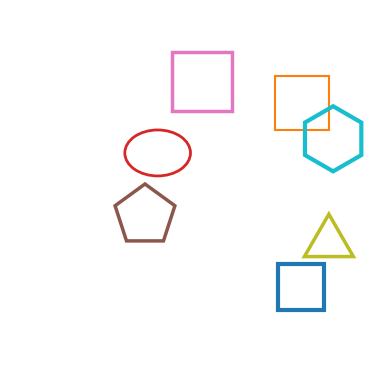[{"shape": "square", "thickness": 3, "radius": 0.3, "center": [0.782, 0.255]}, {"shape": "square", "thickness": 1.5, "radius": 0.35, "center": [0.784, 0.733]}, {"shape": "oval", "thickness": 2, "radius": 0.43, "center": [0.409, 0.603]}, {"shape": "pentagon", "thickness": 2.5, "radius": 0.41, "center": [0.377, 0.44]}, {"shape": "square", "thickness": 2.5, "radius": 0.39, "center": [0.524, 0.789]}, {"shape": "triangle", "thickness": 2.5, "radius": 0.37, "center": [0.854, 0.37]}, {"shape": "hexagon", "thickness": 3, "radius": 0.42, "center": [0.865, 0.639]}]